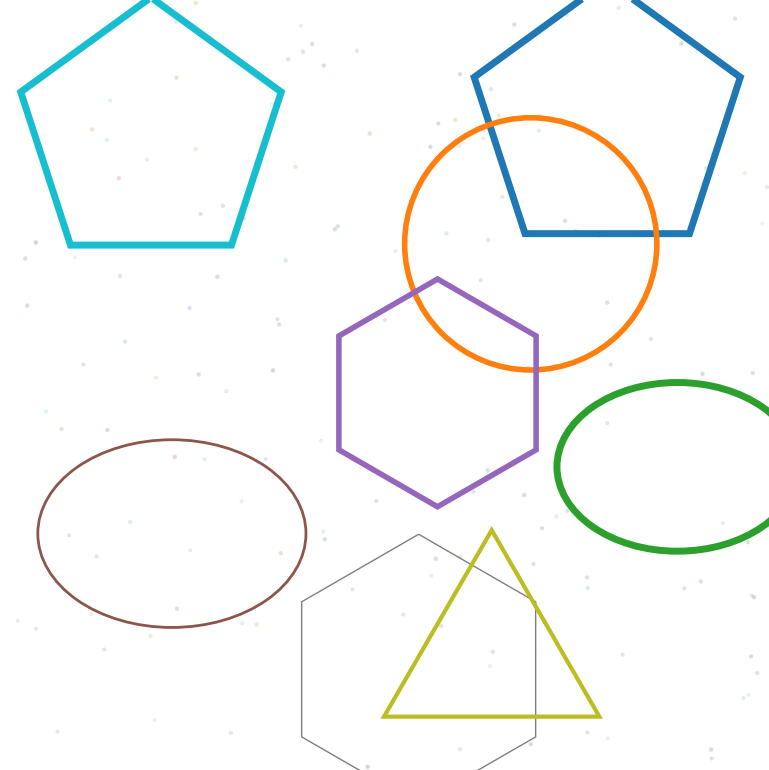[{"shape": "pentagon", "thickness": 2.5, "radius": 0.91, "center": [0.789, 0.844]}, {"shape": "circle", "thickness": 2, "radius": 0.82, "center": [0.689, 0.683]}, {"shape": "oval", "thickness": 2.5, "radius": 0.78, "center": [0.88, 0.394]}, {"shape": "hexagon", "thickness": 2, "radius": 0.74, "center": [0.568, 0.49]}, {"shape": "oval", "thickness": 1, "radius": 0.87, "center": [0.223, 0.307]}, {"shape": "hexagon", "thickness": 0.5, "radius": 0.88, "center": [0.544, 0.131]}, {"shape": "triangle", "thickness": 1.5, "radius": 0.81, "center": [0.639, 0.15]}, {"shape": "pentagon", "thickness": 2.5, "radius": 0.89, "center": [0.196, 0.826]}]